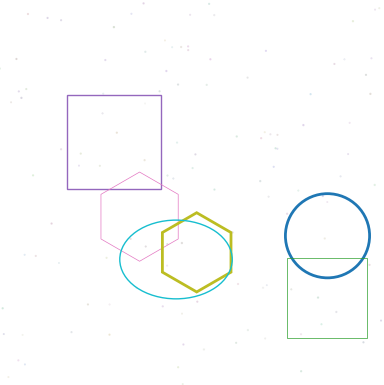[{"shape": "circle", "thickness": 2, "radius": 0.55, "center": [0.851, 0.388]}, {"shape": "square", "thickness": 0.5, "radius": 0.52, "center": [0.849, 0.226]}, {"shape": "square", "thickness": 1, "radius": 0.61, "center": [0.296, 0.631]}, {"shape": "hexagon", "thickness": 0.5, "radius": 0.58, "center": [0.363, 0.437]}, {"shape": "hexagon", "thickness": 2, "radius": 0.51, "center": [0.511, 0.345]}, {"shape": "oval", "thickness": 1, "radius": 0.73, "center": [0.457, 0.326]}]